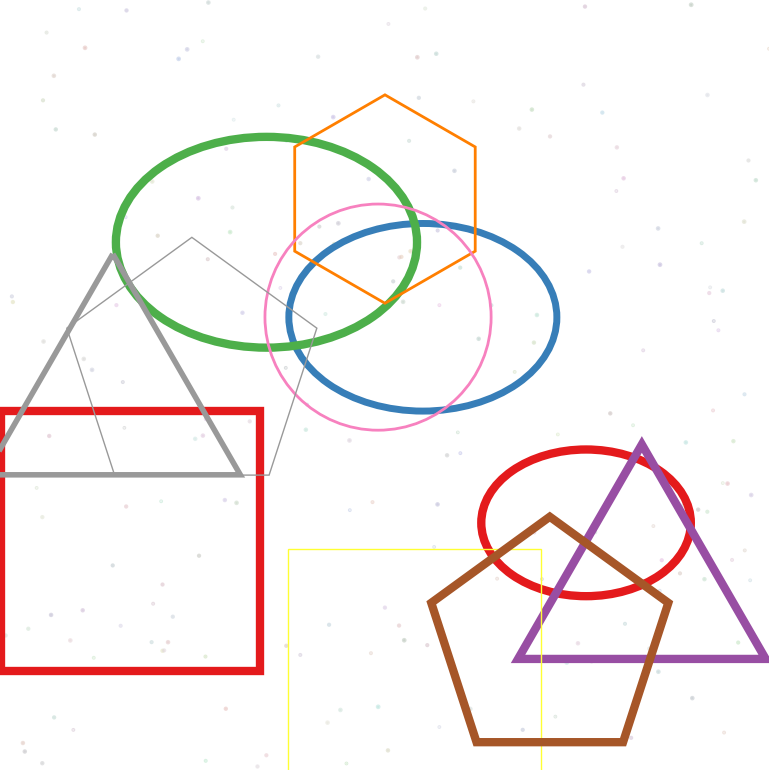[{"shape": "square", "thickness": 3, "radius": 0.84, "center": [0.169, 0.297]}, {"shape": "oval", "thickness": 3, "radius": 0.68, "center": [0.761, 0.321]}, {"shape": "oval", "thickness": 2.5, "radius": 0.87, "center": [0.549, 0.588]}, {"shape": "oval", "thickness": 3, "radius": 0.98, "center": [0.346, 0.685]}, {"shape": "triangle", "thickness": 3, "radius": 0.93, "center": [0.834, 0.237]}, {"shape": "hexagon", "thickness": 1, "radius": 0.68, "center": [0.5, 0.741]}, {"shape": "square", "thickness": 0.5, "radius": 0.82, "center": [0.538, 0.123]}, {"shape": "pentagon", "thickness": 3, "radius": 0.81, "center": [0.714, 0.167]}, {"shape": "circle", "thickness": 1, "radius": 0.73, "center": [0.491, 0.588]}, {"shape": "triangle", "thickness": 2, "radius": 0.96, "center": [0.147, 0.479]}, {"shape": "pentagon", "thickness": 0.5, "radius": 0.85, "center": [0.249, 0.521]}]